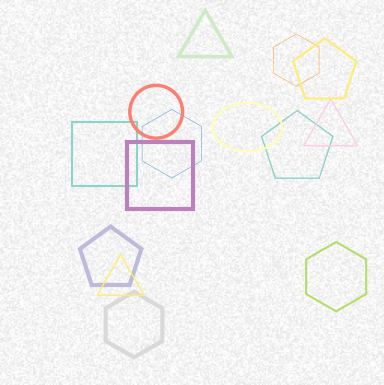[{"shape": "square", "thickness": 1.5, "radius": 0.42, "center": [0.271, 0.6]}, {"shape": "pentagon", "thickness": 1, "radius": 0.49, "center": [0.772, 0.616]}, {"shape": "oval", "thickness": 1.5, "radius": 0.45, "center": [0.643, 0.669]}, {"shape": "pentagon", "thickness": 3, "radius": 0.42, "center": [0.287, 0.328]}, {"shape": "circle", "thickness": 2.5, "radius": 0.34, "center": [0.406, 0.71]}, {"shape": "hexagon", "thickness": 0.5, "radius": 0.45, "center": [0.446, 0.627]}, {"shape": "hexagon", "thickness": 0.5, "radius": 0.34, "center": [0.77, 0.844]}, {"shape": "hexagon", "thickness": 1.5, "radius": 0.45, "center": [0.873, 0.281]}, {"shape": "triangle", "thickness": 1, "radius": 0.41, "center": [0.859, 0.662]}, {"shape": "hexagon", "thickness": 3, "radius": 0.43, "center": [0.348, 0.157]}, {"shape": "square", "thickness": 3, "radius": 0.43, "center": [0.416, 0.545]}, {"shape": "triangle", "thickness": 2.5, "radius": 0.4, "center": [0.533, 0.893]}, {"shape": "pentagon", "thickness": 1.5, "radius": 0.43, "center": [0.843, 0.814]}, {"shape": "triangle", "thickness": 1, "radius": 0.35, "center": [0.313, 0.268]}]